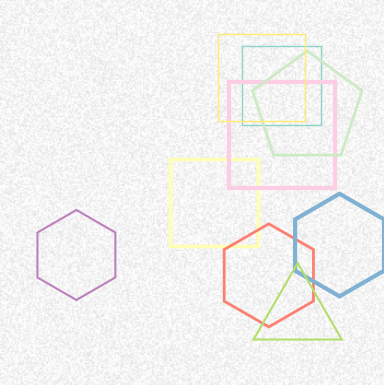[{"shape": "square", "thickness": 1, "radius": 0.51, "center": [0.732, 0.777]}, {"shape": "square", "thickness": 2.5, "radius": 0.57, "center": [0.555, 0.474]}, {"shape": "hexagon", "thickness": 2, "radius": 0.67, "center": [0.698, 0.285]}, {"shape": "hexagon", "thickness": 3, "radius": 0.67, "center": [0.882, 0.363]}, {"shape": "triangle", "thickness": 1.5, "radius": 0.66, "center": [0.773, 0.184]}, {"shape": "square", "thickness": 3, "radius": 0.69, "center": [0.732, 0.65]}, {"shape": "hexagon", "thickness": 1.5, "radius": 0.58, "center": [0.198, 0.338]}, {"shape": "pentagon", "thickness": 2, "radius": 0.75, "center": [0.798, 0.718]}, {"shape": "square", "thickness": 1, "radius": 0.57, "center": [0.679, 0.799]}]